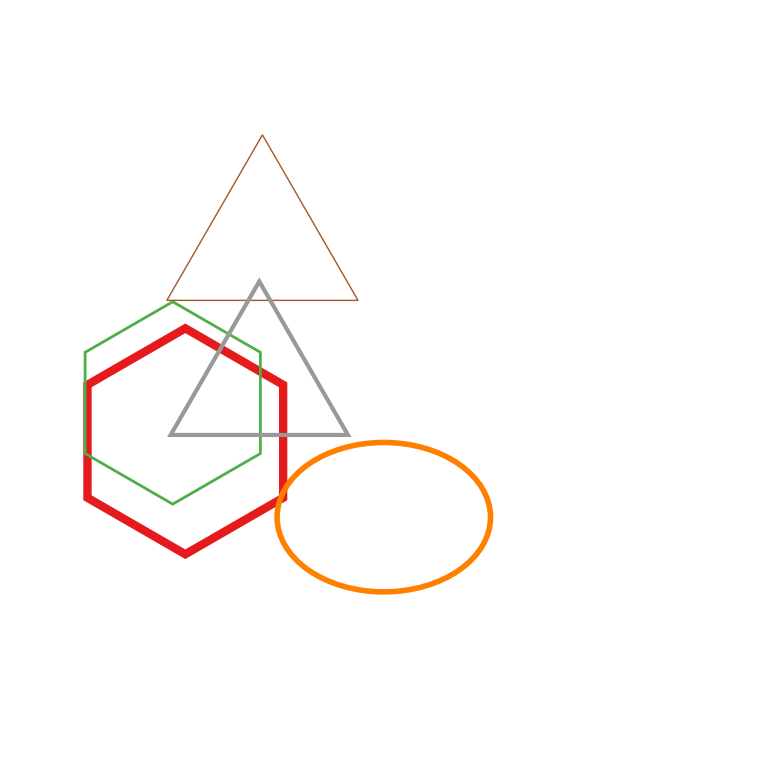[{"shape": "hexagon", "thickness": 3, "radius": 0.73, "center": [0.241, 0.427]}, {"shape": "hexagon", "thickness": 1, "radius": 0.66, "center": [0.224, 0.477]}, {"shape": "oval", "thickness": 2, "radius": 0.69, "center": [0.498, 0.328]}, {"shape": "triangle", "thickness": 0.5, "radius": 0.72, "center": [0.341, 0.682]}, {"shape": "triangle", "thickness": 1.5, "radius": 0.66, "center": [0.337, 0.502]}]